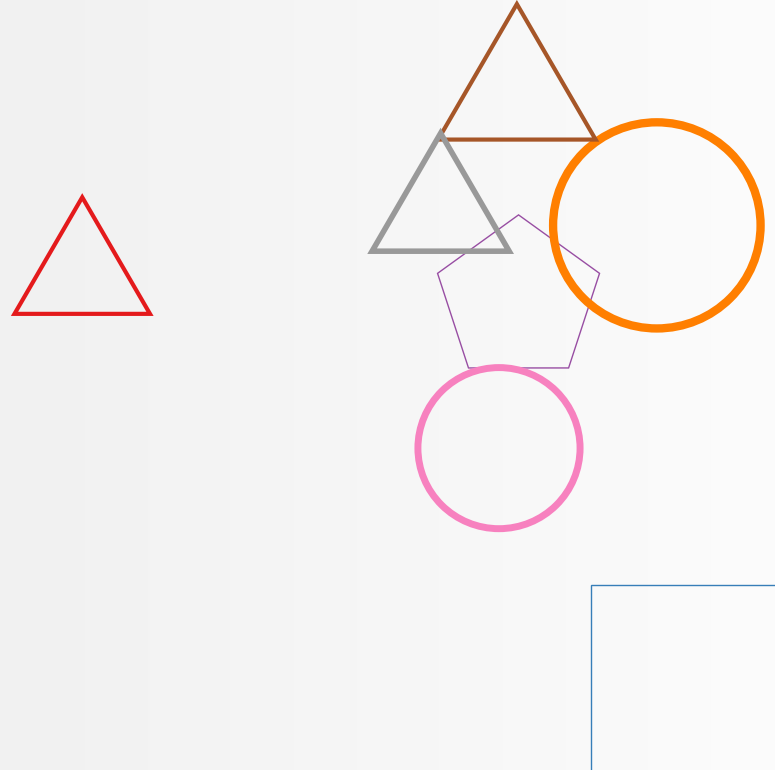[{"shape": "triangle", "thickness": 1.5, "radius": 0.5, "center": [0.106, 0.643]}, {"shape": "square", "thickness": 0.5, "radius": 0.63, "center": [0.888, 0.115]}, {"shape": "pentagon", "thickness": 0.5, "radius": 0.55, "center": [0.669, 0.611]}, {"shape": "circle", "thickness": 3, "radius": 0.67, "center": [0.848, 0.707]}, {"shape": "triangle", "thickness": 1.5, "radius": 0.59, "center": [0.667, 0.877]}, {"shape": "circle", "thickness": 2.5, "radius": 0.52, "center": [0.644, 0.418]}, {"shape": "triangle", "thickness": 2, "radius": 0.51, "center": [0.569, 0.725]}]